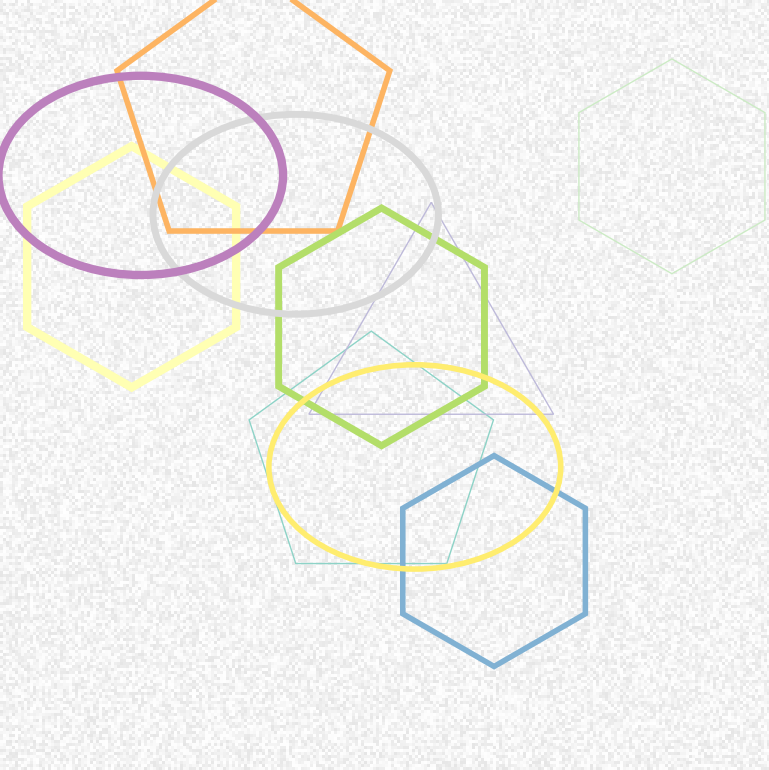[{"shape": "pentagon", "thickness": 0.5, "radius": 0.83, "center": [0.482, 0.403]}, {"shape": "hexagon", "thickness": 3, "radius": 0.78, "center": [0.171, 0.654]}, {"shape": "triangle", "thickness": 0.5, "radius": 0.92, "center": [0.56, 0.554]}, {"shape": "hexagon", "thickness": 2, "radius": 0.68, "center": [0.642, 0.271]}, {"shape": "pentagon", "thickness": 2, "radius": 0.93, "center": [0.329, 0.851]}, {"shape": "hexagon", "thickness": 2.5, "radius": 0.77, "center": [0.496, 0.576]}, {"shape": "oval", "thickness": 2.5, "radius": 0.93, "center": [0.384, 0.722]}, {"shape": "oval", "thickness": 3, "radius": 0.92, "center": [0.183, 0.772]}, {"shape": "hexagon", "thickness": 0.5, "radius": 0.7, "center": [0.873, 0.784]}, {"shape": "oval", "thickness": 2, "radius": 0.95, "center": [0.539, 0.394]}]